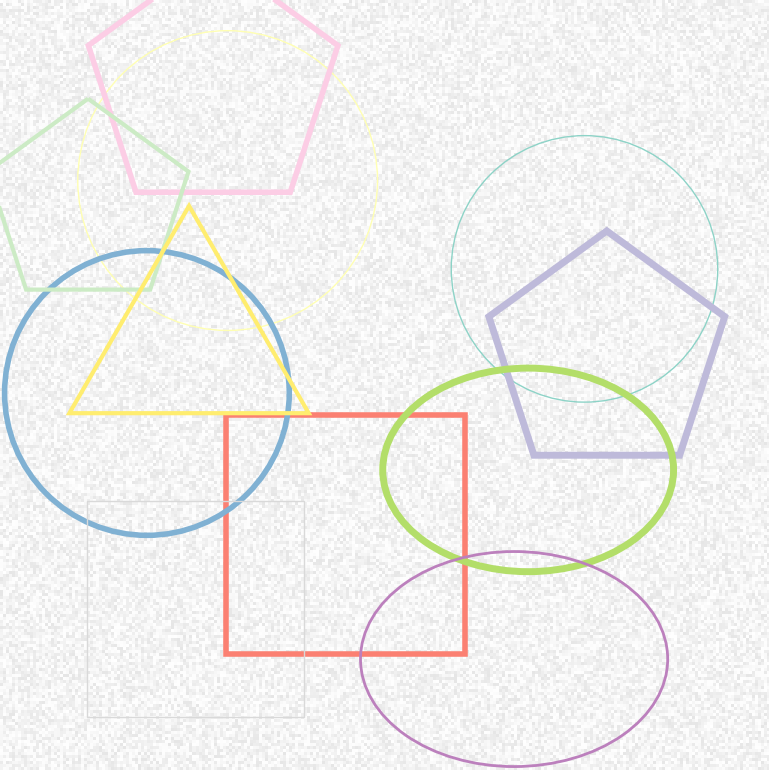[{"shape": "circle", "thickness": 0.5, "radius": 0.87, "center": [0.759, 0.651]}, {"shape": "circle", "thickness": 0.5, "radius": 0.97, "center": [0.296, 0.766]}, {"shape": "pentagon", "thickness": 2.5, "radius": 0.81, "center": [0.788, 0.539]}, {"shape": "square", "thickness": 2, "radius": 0.78, "center": [0.448, 0.306]}, {"shape": "circle", "thickness": 2, "radius": 0.92, "center": [0.191, 0.49]}, {"shape": "oval", "thickness": 2.5, "radius": 0.94, "center": [0.686, 0.39]}, {"shape": "pentagon", "thickness": 2, "radius": 0.85, "center": [0.277, 0.888]}, {"shape": "square", "thickness": 0.5, "radius": 0.7, "center": [0.254, 0.209]}, {"shape": "oval", "thickness": 1, "radius": 1.0, "center": [0.668, 0.144]}, {"shape": "pentagon", "thickness": 1.5, "radius": 0.69, "center": [0.114, 0.735]}, {"shape": "triangle", "thickness": 1.5, "radius": 0.9, "center": [0.246, 0.553]}]